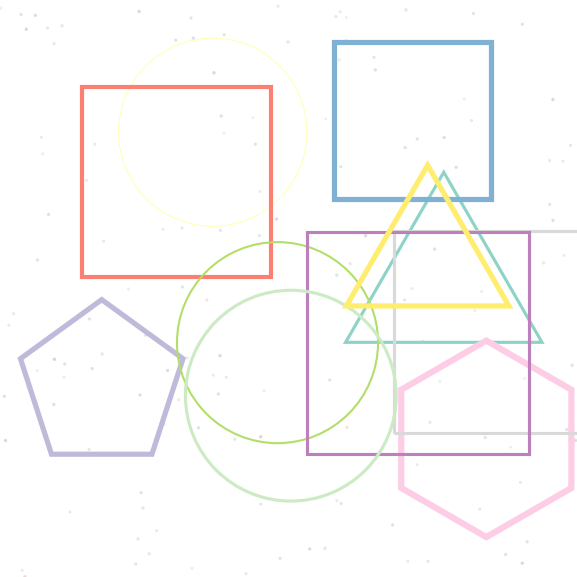[{"shape": "triangle", "thickness": 1.5, "radius": 0.98, "center": [0.768, 0.505]}, {"shape": "circle", "thickness": 0.5, "radius": 0.82, "center": [0.368, 0.77]}, {"shape": "pentagon", "thickness": 2.5, "radius": 0.74, "center": [0.176, 0.332]}, {"shape": "square", "thickness": 2, "radius": 0.82, "center": [0.306, 0.684]}, {"shape": "square", "thickness": 2.5, "radius": 0.68, "center": [0.714, 0.79]}, {"shape": "circle", "thickness": 1, "radius": 0.87, "center": [0.481, 0.406]}, {"shape": "hexagon", "thickness": 3, "radius": 0.85, "center": [0.842, 0.239]}, {"shape": "square", "thickness": 1.5, "radius": 0.88, "center": [0.857, 0.424]}, {"shape": "square", "thickness": 1.5, "radius": 0.96, "center": [0.723, 0.405]}, {"shape": "circle", "thickness": 1.5, "radius": 0.91, "center": [0.504, 0.314]}, {"shape": "triangle", "thickness": 2.5, "radius": 0.81, "center": [0.74, 0.551]}]